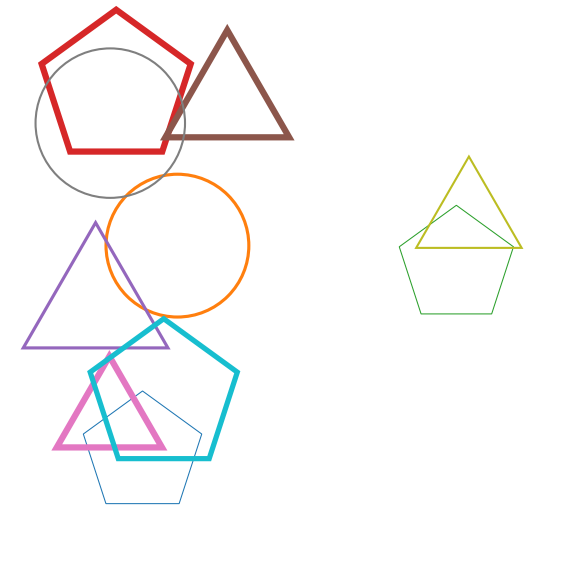[{"shape": "pentagon", "thickness": 0.5, "radius": 0.54, "center": [0.247, 0.214]}, {"shape": "circle", "thickness": 1.5, "radius": 0.62, "center": [0.307, 0.574]}, {"shape": "pentagon", "thickness": 0.5, "radius": 0.52, "center": [0.79, 0.54]}, {"shape": "pentagon", "thickness": 3, "radius": 0.68, "center": [0.201, 0.846]}, {"shape": "triangle", "thickness": 1.5, "radius": 0.72, "center": [0.166, 0.469]}, {"shape": "triangle", "thickness": 3, "radius": 0.62, "center": [0.394, 0.823]}, {"shape": "triangle", "thickness": 3, "radius": 0.53, "center": [0.189, 0.277]}, {"shape": "circle", "thickness": 1, "radius": 0.65, "center": [0.191, 0.786]}, {"shape": "triangle", "thickness": 1, "radius": 0.53, "center": [0.812, 0.623]}, {"shape": "pentagon", "thickness": 2.5, "radius": 0.67, "center": [0.284, 0.313]}]